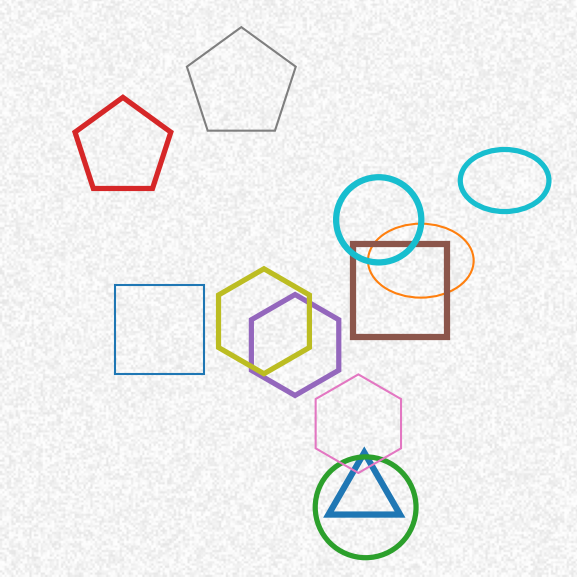[{"shape": "triangle", "thickness": 3, "radius": 0.36, "center": [0.631, 0.144]}, {"shape": "square", "thickness": 1, "radius": 0.38, "center": [0.276, 0.428]}, {"shape": "oval", "thickness": 1, "radius": 0.46, "center": [0.729, 0.548]}, {"shape": "circle", "thickness": 2.5, "radius": 0.44, "center": [0.633, 0.121]}, {"shape": "pentagon", "thickness": 2.5, "radius": 0.44, "center": [0.213, 0.743]}, {"shape": "hexagon", "thickness": 2.5, "radius": 0.44, "center": [0.511, 0.402]}, {"shape": "square", "thickness": 3, "radius": 0.4, "center": [0.693, 0.496]}, {"shape": "hexagon", "thickness": 1, "radius": 0.43, "center": [0.62, 0.265]}, {"shape": "pentagon", "thickness": 1, "radius": 0.5, "center": [0.418, 0.853]}, {"shape": "hexagon", "thickness": 2.5, "radius": 0.45, "center": [0.457, 0.443]}, {"shape": "circle", "thickness": 3, "radius": 0.37, "center": [0.656, 0.618]}, {"shape": "oval", "thickness": 2.5, "radius": 0.38, "center": [0.874, 0.687]}]